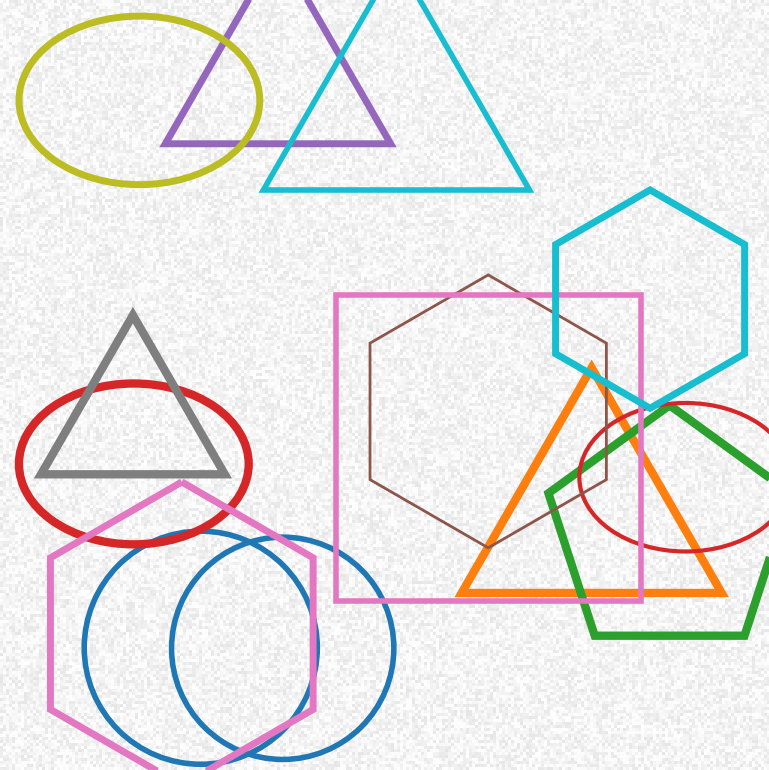[{"shape": "circle", "thickness": 2, "radius": 0.76, "center": [0.261, 0.159]}, {"shape": "circle", "thickness": 2, "radius": 0.72, "center": [0.367, 0.158]}, {"shape": "triangle", "thickness": 3, "radius": 0.97, "center": [0.768, 0.327]}, {"shape": "pentagon", "thickness": 3, "radius": 0.83, "center": [0.87, 0.308]}, {"shape": "oval", "thickness": 1.5, "radius": 0.69, "center": [0.89, 0.38]}, {"shape": "oval", "thickness": 3, "radius": 0.75, "center": [0.174, 0.397]}, {"shape": "triangle", "thickness": 2.5, "radius": 0.84, "center": [0.361, 0.898]}, {"shape": "hexagon", "thickness": 1, "radius": 0.89, "center": [0.634, 0.466]}, {"shape": "hexagon", "thickness": 2.5, "radius": 0.98, "center": [0.236, 0.177]}, {"shape": "square", "thickness": 2, "radius": 0.99, "center": [0.634, 0.418]}, {"shape": "triangle", "thickness": 3, "radius": 0.69, "center": [0.173, 0.453]}, {"shape": "oval", "thickness": 2.5, "radius": 0.78, "center": [0.181, 0.87]}, {"shape": "hexagon", "thickness": 2.5, "radius": 0.71, "center": [0.844, 0.612]}, {"shape": "triangle", "thickness": 2, "radius": 1.0, "center": [0.515, 0.853]}]